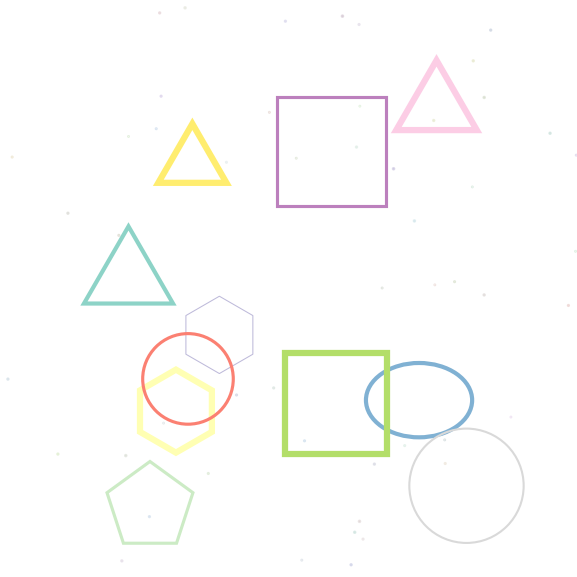[{"shape": "triangle", "thickness": 2, "radius": 0.45, "center": [0.222, 0.518]}, {"shape": "hexagon", "thickness": 3, "radius": 0.36, "center": [0.305, 0.287]}, {"shape": "hexagon", "thickness": 0.5, "radius": 0.33, "center": [0.38, 0.419]}, {"shape": "circle", "thickness": 1.5, "radius": 0.39, "center": [0.326, 0.343]}, {"shape": "oval", "thickness": 2, "radius": 0.46, "center": [0.726, 0.306]}, {"shape": "square", "thickness": 3, "radius": 0.44, "center": [0.582, 0.3]}, {"shape": "triangle", "thickness": 3, "radius": 0.4, "center": [0.756, 0.814]}, {"shape": "circle", "thickness": 1, "radius": 0.49, "center": [0.808, 0.158]}, {"shape": "square", "thickness": 1.5, "radius": 0.47, "center": [0.575, 0.737]}, {"shape": "pentagon", "thickness": 1.5, "radius": 0.39, "center": [0.26, 0.122]}, {"shape": "triangle", "thickness": 3, "radius": 0.34, "center": [0.333, 0.717]}]